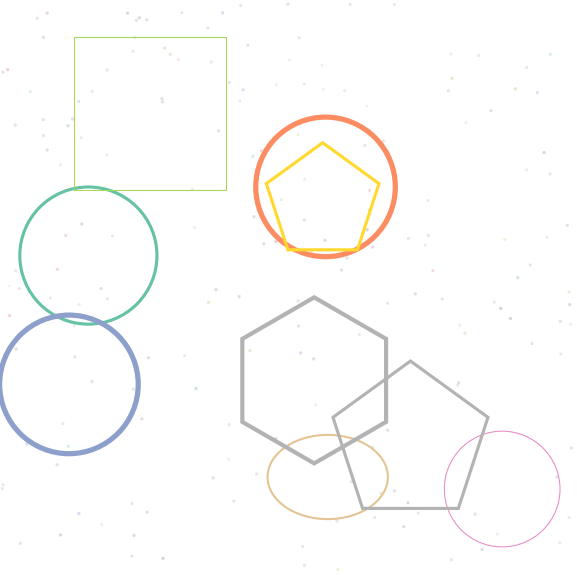[{"shape": "circle", "thickness": 1.5, "radius": 0.59, "center": [0.153, 0.557]}, {"shape": "circle", "thickness": 2.5, "radius": 0.6, "center": [0.564, 0.676]}, {"shape": "circle", "thickness": 2.5, "radius": 0.6, "center": [0.119, 0.334]}, {"shape": "circle", "thickness": 0.5, "radius": 0.5, "center": [0.87, 0.152]}, {"shape": "square", "thickness": 0.5, "radius": 0.66, "center": [0.26, 0.802]}, {"shape": "pentagon", "thickness": 1.5, "radius": 0.51, "center": [0.559, 0.65]}, {"shape": "oval", "thickness": 1, "radius": 0.52, "center": [0.567, 0.173]}, {"shape": "pentagon", "thickness": 1.5, "radius": 0.71, "center": [0.711, 0.233]}, {"shape": "hexagon", "thickness": 2, "radius": 0.72, "center": [0.544, 0.34]}]